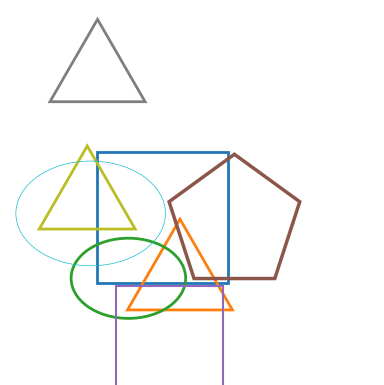[{"shape": "square", "thickness": 2, "radius": 0.85, "center": [0.422, 0.436]}, {"shape": "triangle", "thickness": 2, "radius": 0.79, "center": [0.467, 0.274]}, {"shape": "oval", "thickness": 2, "radius": 0.74, "center": [0.333, 0.277]}, {"shape": "square", "thickness": 1.5, "radius": 0.69, "center": [0.44, 0.119]}, {"shape": "pentagon", "thickness": 2.5, "radius": 0.89, "center": [0.609, 0.421]}, {"shape": "triangle", "thickness": 2, "radius": 0.71, "center": [0.253, 0.807]}, {"shape": "triangle", "thickness": 2, "radius": 0.72, "center": [0.227, 0.477]}, {"shape": "oval", "thickness": 0.5, "radius": 0.97, "center": [0.235, 0.446]}]